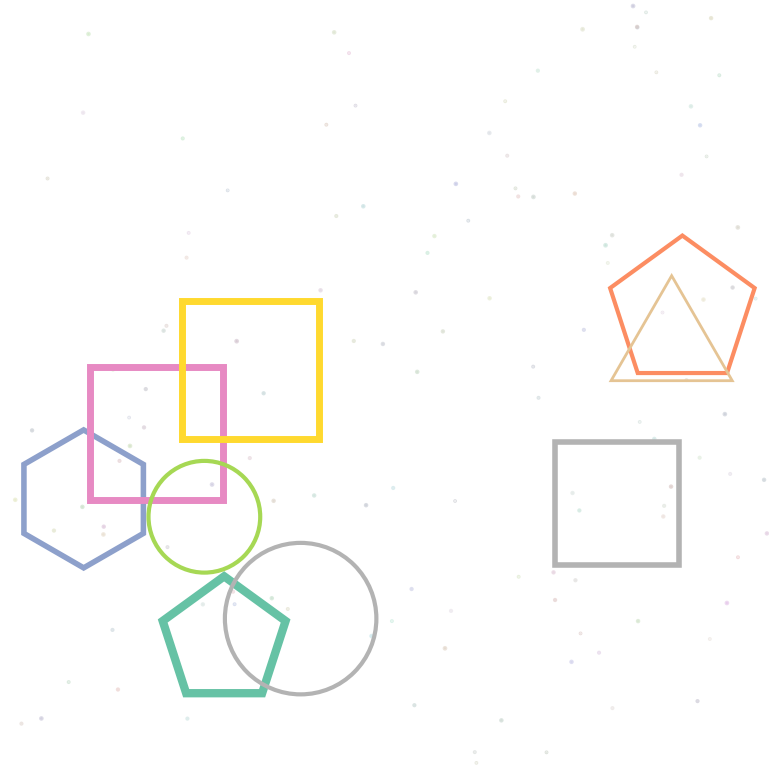[{"shape": "pentagon", "thickness": 3, "radius": 0.42, "center": [0.291, 0.168]}, {"shape": "pentagon", "thickness": 1.5, "radius": 0.49, "center": [0.886, 0.595]}, {"shape": "hexagon", "thickness": 2, "radius": 0.45, "center": [0.109, 0.352]}, {"shape": "square", "thickness": 2.5, "radius": 0.43, "center": [0.203, 0.437]}, {"shape": "circle", "thickness": 1.5, "radius": 0.36, "center": [0.265, 0.329]}, {"shape": "square", "thickness": 2.5, "radius": 0.45, "center": [0.325, 0.52]}, {"shape": "triangle", "thickness": 1, "radius": 0.45, "center": [0.872, 0.551]}, {"shape": "circle", "thickness": 1.5, "radius": 0.49, "center": [0.39, 0.197]}, {"shape": "square", "thickness": 2, "radius": 0.4, "center": [0.802, 0.346]}]